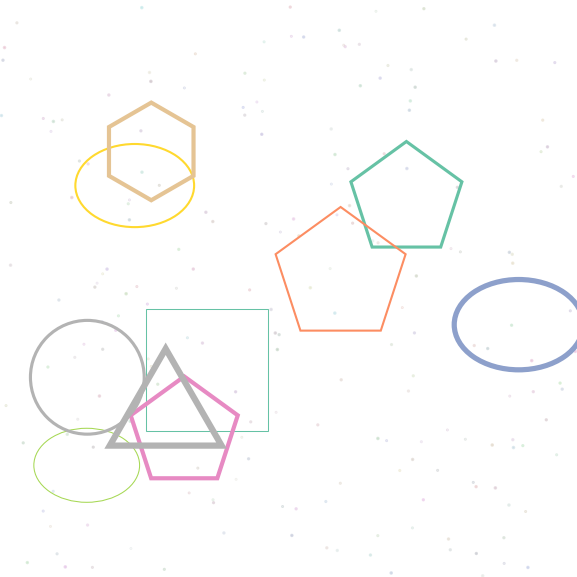[{"shape": "square", "thickness": 0.5, "radius": 0.53, "center": [0.359, 0.358]}, {"shape": "pentagon", "thickness": 1.5, "radius": 0.51, "center": [0.704, 0.653]}, {"shape": "pentagon", "thickness": 1, "radius": 0.59, "center": [0.59, 0.522]}, {"shape": "oval", "thickness": 2.5, "radius": 0.56, "center": [0.898, 0.437]}, {"shape": "pentagon", "thickness": 2, "radius": 0.49, "center": [0.319, 0.25]}, {"shape": "oval", "thickness": 0.5, "radius": 0.46, "center": [0.15, 0.193]}, {"shape": "oval", "thickness": 1, "radius": 0.51, "center": [0.233, 0.678]}, {"shape": "hexagon", "thickness": 2, "radius": 0.42, "center": [0.262, 0.737]}, {"shape": "circle", "thickness": 1.5, "radius": 0.49, "center": [0.151, 0.346]}, {"shape": "triangle", "thickness": 3, "radius": 0.56, "center": [0.287, 0.283]}]